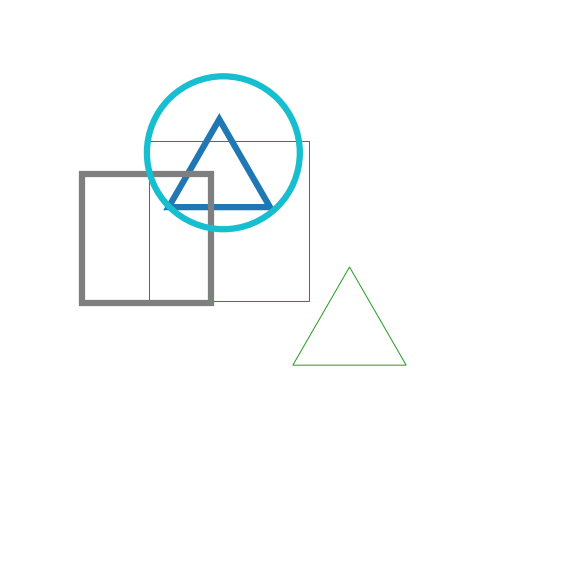[{"shape": "triangle", "thickness": 3, "radius": 0.51, "center": [0.38, 0.691]}, {"shape": "triangle", "thickness": 0.5, "radius": 0.57, "center": [0.605, 0.423]}, {"shape": "square", "thickness": 0.5, "radius": 0.69, "center": [0.396, 0.616]}, {"shape": "square", "thickness": 3, "radius": 0.56, "center": [0.254, 0.586]}, {"shape": "circle", "thickness": 3, "radius": 0.66, "center": [0.387, 0.735]}]